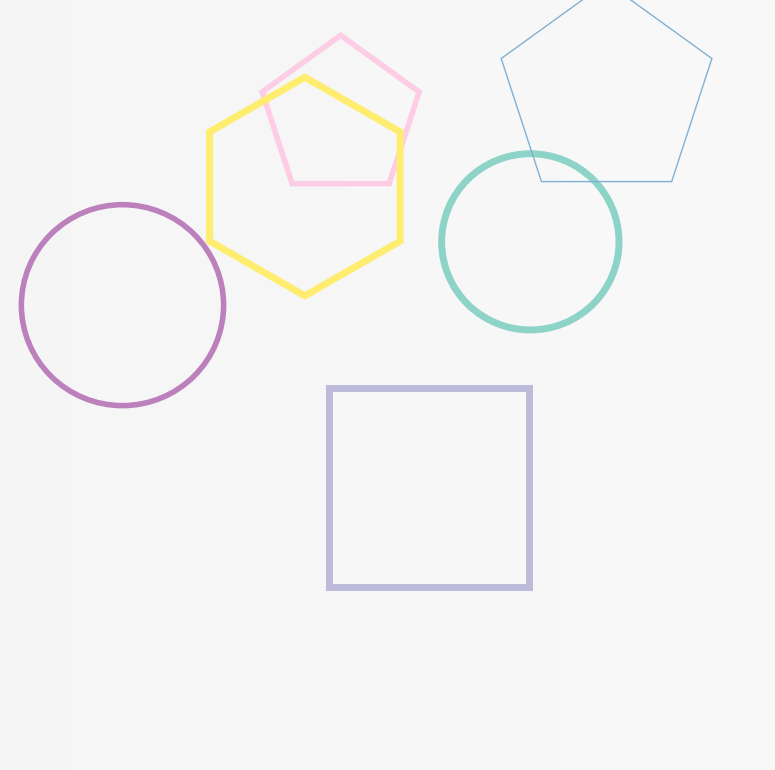[{"shape": "circle", "thickness": 2.5, "radius": 0.57, "center": [0.684, 0.686]}, {"shape": "square", "thickness": 2.5, "radius": 0.64, "center": [0.554, 0.367]}, {"shape": "pentagon", "thickness": 0.5, "radius": 0.71, "center": [0.783, 0.88]}, {"shape": "pentagon", "thickness": 2, "radius": 0.53, "center": [0.44, 0.848]}, {"shape": "circle", "thickness": 2, "radius": 0.65, "center": [0.158, 0.604]}, {"shape": "hexagon", "thickness": 2.5, "radius": 0.71, "center": [0.393, 0.758]}]